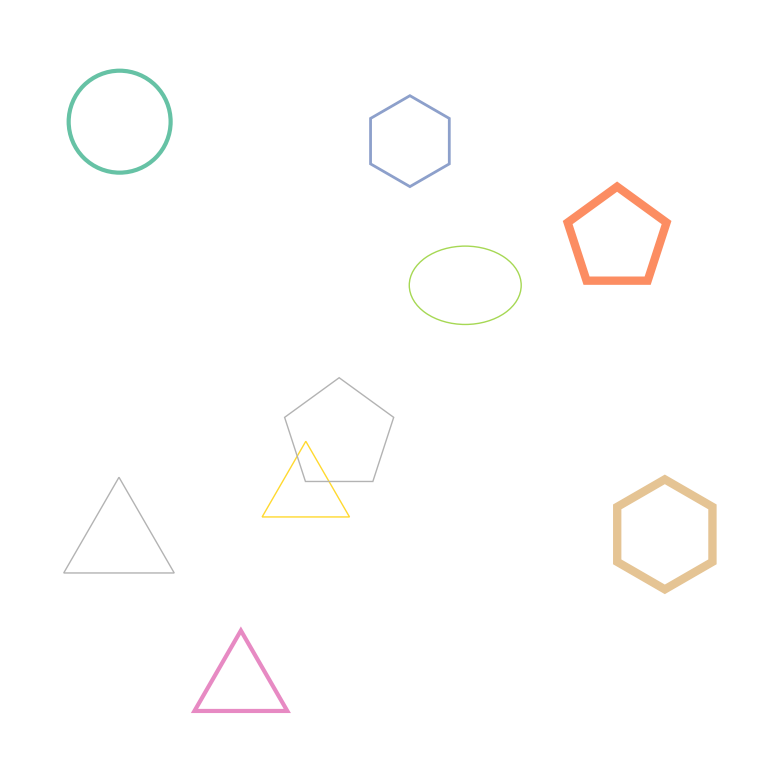[{"shape": "circle", "thickness": 1.5, "radius": 0.33, "center": [0.155, 0.842]}, {"shape": "pentagon", "thickness": 3, "radius": 0.34, "center": [0.801, 0.69]}, {"shape": "hexagon", "thickness": 1, "radius": 0.3, "center": [0.532, 0.817]}, {"shape": "triangle", "thickness": 1.5, "radius": 0.35, "center": [0.313, 0.111]}, {"shape": "oval", "thickness": 0.5, "radius": 0.36, "center": [0.604, 0.63]}, {"shape": "triangle", "thickness": 0.5, "radius": 0.33, "center": [0.397, 0.361]}, {"shape": "hexagon", "thickness": 3, "radius": 0.36, "center": [0.863, 0.306]}, {"shape": "triangle", "thickness": 0.5, "radius": 0.41, "center": [0.155, 0.297]}, {"shape": "pentagon", "thickness": 0.5, "radius": 0.37, "center": [0.44, 0.435]}]